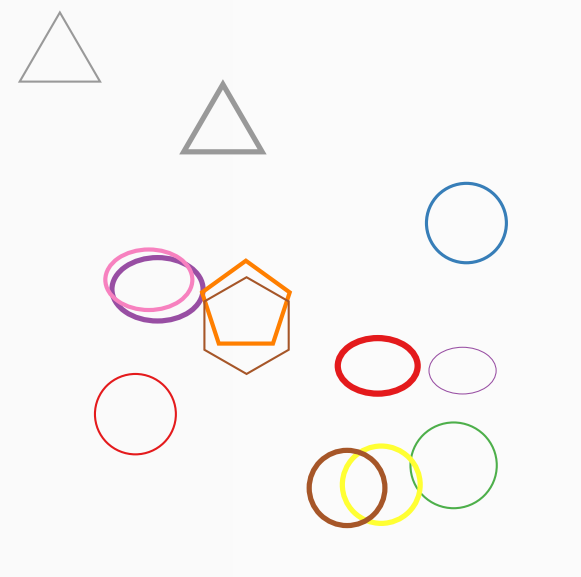[{"shape": "circle", "thickness": 1, "radius": 0.35, "center": [0.233, 0.282]}, {"shape": "oval", "thickness": 3, "radius": 0.34, "center": [0.65, 0.366]}, {"shape": "circle", "thickness": 1.5, "radius": 0.34, "center": [0.802, 0.613]}, {"shape": "circle", "thickness": 1, "radius": 0.37, "center": [0.78, 0.193]}, {"shape": "oval", "thickness": 0.5, "radius": 0.29, "center": [0.796, 0.357]}, {"shape": "oval", "thickness": 2.5, "radius": 0.39, "center": [0.271, 0.498]}, {"shape": "pentagon", "thickness": 2, "radius": 0.4, "center": [0.423, 0.468]}, {"shape": "circle", "thickness": 2.5, "radius": 0.33, "center": [0.656, 0.16]}, {"shape": "hexagon", "thickness": 1, "radius": 0.42, "center": [0.424, 0.435]}, {"shape": "circle", "thickness": 2.5, "radius": 0.33, "center": [0.597, 0.154]}, {"shape": "oval", "thickness": 2, "radius": 0.37, "center": [0.256, 0.515]}, {"shape": "triangle", "thickness": 2.5, "radius": 0.39, "center": [0.384, 0.775]}, {"shape": "triangle", "thickness": 1, "radius": 0.4, "center": [0.103, 0.898]}]